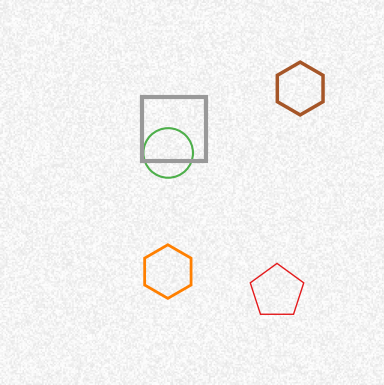[{"shape": "pentagon", "thickness": 1, "radius": 0.37, "center": [0.72, 0.243]}, {"shape": "circle", "thickness": 1.5, "radius": 0.32, "center": [0.437, 0.603]}, {"shape": "hexagon", "thickness": 2, "radius": 0.35, "center": [0.436, 0.295]}, {"shape": "hexagon", "thickness": 2.5, "radius": 0.34, "center": [0.78, 0.77]}, {"shape": "square", "thickness": 3, "radius": 0.42, "center": [0.452, 0.665]}]